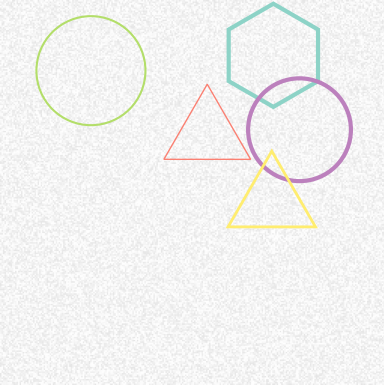[{"shape": "hexagon", "thickness": 3, "radius": 0.67, "center": [0.71, 0.856]}, {"shape": "triangle", "thickness": 1, "radius": 0.65, "center": [0.538, 0.651]}, {"shape": "circle", "thickness": 1.5, "radius": 0.71, "center": [0.236, 0.816]}, {"shape": "circle", "thickness": 3, "radius": 0.67, "center": [0.778, 0.663]}, {"shape": "triangle", "thickness": 2, "radius": 0.66, "center": [0.706, 0.476]}]